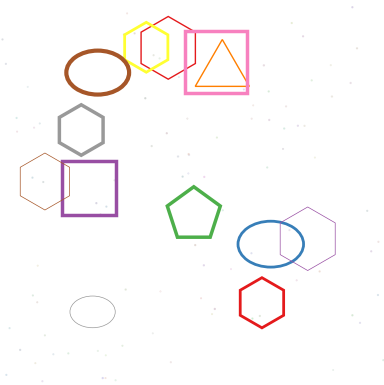[{"shape": "hexagon", "thickness": 1, "radius": 0.41, "center": [0.437, 0.876]}, {"shape": "hexagon", "thickness": 2, "radius": 0.33, "center": [0.68, 0.214]}, {"shape": "oval", "thickness": 2, "radius": 0.43, "center": [0.703, 0.366]}, {"shape": "pentagon", "thickness": 2.5, "radius": 0.36, "center": [0.503, 0.442]}, {"shape": "square", "thickness": 2.5, "radius": 0.35, "center": [0.23, 0.511]}, {"shape": "hexagon", "thickness": 0.5, "radius": 0.41, "center": [0.799, 0.38]}, {"shape": "triangle", "thickness": 1, "radius": 0.41, "center": [0.577, 0.816]}, {"shape": "hexagon", "thickness": 2, "radius": 0.32, "center": [0.38, 0.877]}, {"shape": "oval", "thickness": 3, "radius": 0.41, "center": [0.254, 0.811]}, {"shape": "hexagon", "thickness": 0.5, "radius": 0.37, "center": [0.117, 0.529]}, {"shape": "square", "thickness": 2.5, "radius": 0.4, "center": [0.561, 0.839]}, {"shape": "oval", "thickness": 0.5, "radius": 0.29, "center": [0.241, 0.19]}, {"shape": "hexagon", "thickness": 2.5, "radius": 0.33, "center": [0.211, 0.662]}]